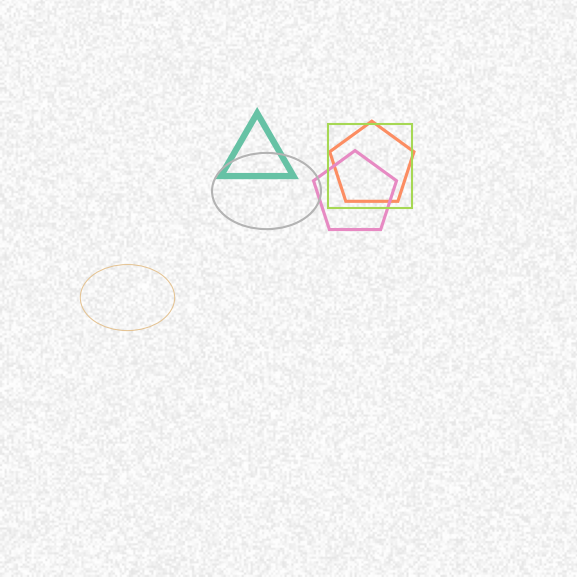[{"shape": "triangle", "thickness": 3, "radius": 0.36, "center": [0.445, 0.731]}, {"shape": "pentagon", "thickness": 1.5, "radius": 0.38, "center": [0.644, 0.713]}, {"shape": "pentagon", "thickness": 1.5, "radius": 0.38, "center": [0.615, 0.663]}, {"shape": "square", "thickness": 1, "radius": 0.36, "center": [0.64, 0.712]}, {"shape": "oval", "thickness": 0.5, "radius": 0.41, "center": [0.221, 0.484]}, {"shape": "oval", "thickness": 1, "radius": 0.47, "center": [0.461, 0.668]}]